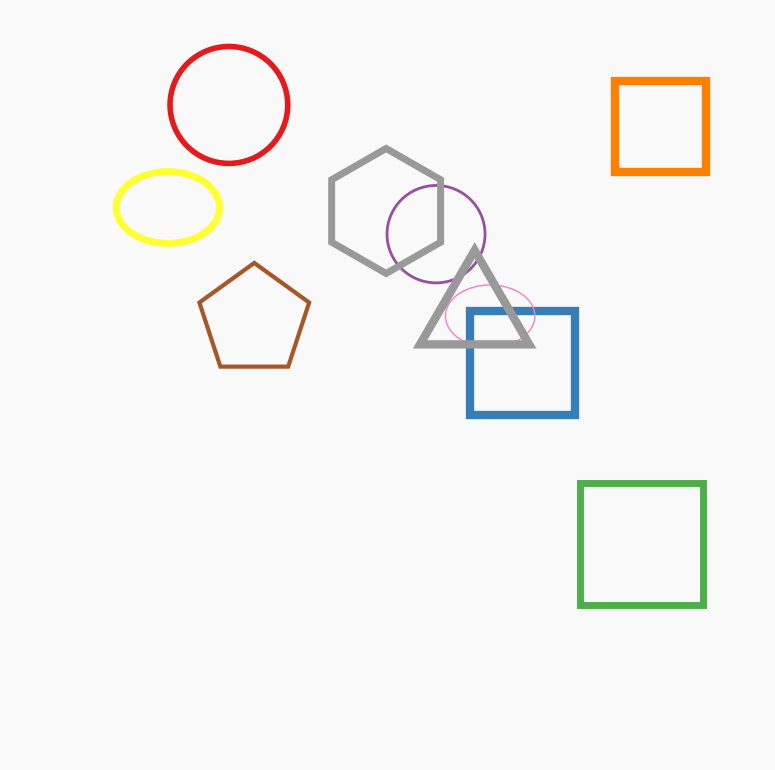[{"shape": "circle", "thickness": 2, "radius": 0.38, "center": [0.295, 0.864]}, {"shape": "square", "thickness": 3, "radius": 0.34, "center": [0.675, 0.529]}, {"shape": "square", "thickness": 2.5, "radius": 0.4, "center": [0.828, 0.294]}, {"shape": "circle", "thickness": 1, "radius": 0.32, "center": [0.563, 0.696]}, {"shape": "square", "thickness": 3, "radius": 0.29, "center": [0.852, 0.836]}, {"shape": "oval", "thickness": 2.5, "radius": 0.33, "center": [0.217, 0.731]}, {"shape": "pentagon", "thickness": 1.5, "radius": 0.37, "center": [0.328, 0.584]}, {"shape": "oval", "thickness": 0.5, "radius": 0.29, "center": [0.632, 0.59]}, {"shape": "hexagon", "thickness": 2.5, "radius": 0.41, "center": [0.498, 0.726]}, {"shape": "triangle", "thickness": 3, "radius": 0.41, "center": [0.612, 0.593]}]